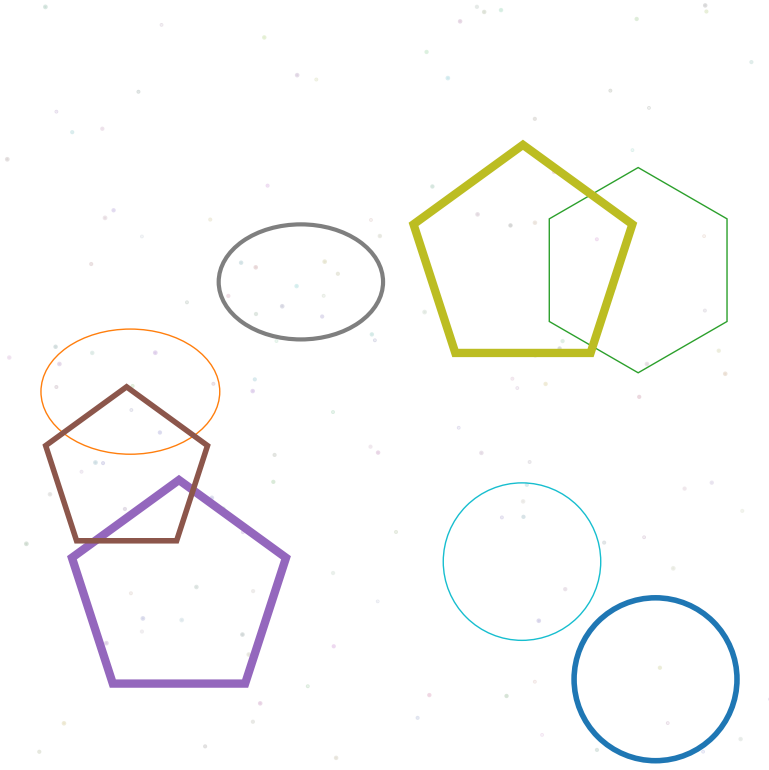[{"shape": "circle", "thickness": 2, "radius": 0.53, "center": [0.851, 0.118]}, {"shape": "oval", "thickness": 0.5, "radius": 0.58, "center": [0.169, 0.491]}, {"shape": "hexagon", "thickness": 0.5, "radius": 0.67, "center": [0.829, 0.649]}, {"shape": "pentagon", "thickness": 3, "radius": 0.73, "center": [0.232, 0.23]}, {"shape": "pentagon", "thickness": 2, "radius": 0.55, "center": [0.164, 0.387]}, {"shape": "oval", "thickness": 1.5, "radius": 0.53, "center": [0.391, 0.634]}, {"shape": "pentagon", "thickness": 3, "radius": 0.75, "center": [0.679, 0.663]}, {"shape": "circle", "thickness": 0.5, "radius": 0.51, "center": [0.678, 0.271]}]